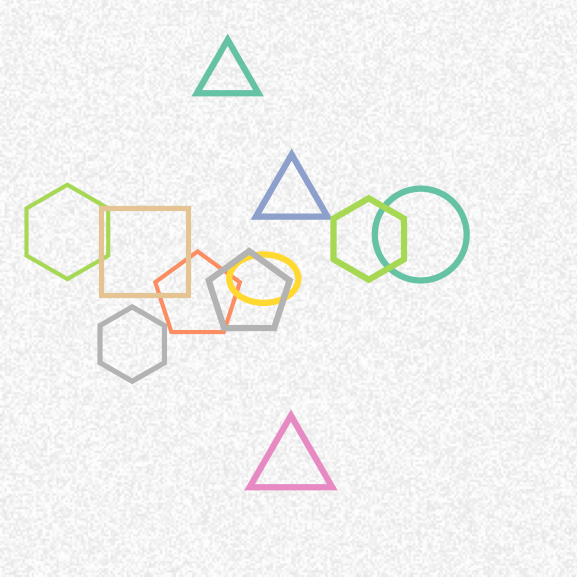[{"shape": "circle", "thickness": 3, "radius": 0.4, "center": [0.729, 0.593]}, {"shape": "triangle", "thickness": 3, "radius": 0.31, "center": [0.394, 0.869]}, {"shape": "pentagon", "thickness": 2, "radius": 0.39, "center": [0.342, 0.487]}, {"shape": "triangle", "thickness": 3, "radius": 0.36, "center": [0.505, 0.66]}, {"shape": "triangle", "thickness": 3, "radius": 0.41, "center": [0.504, 0.197]}, {"shape": "hexagon", "thickness": 3, "radius": 0.35, "center": [0.639, 0.585]}, {"shape": "hexagon", "thickness": 2, "radius": 0.41, "center": [0.117, 0.598]}, {"shape": "oval", "thickness": 3, "radius": 0.3, "center": [0.457, 0.517]}, {"shape": "square", "thickness": 2.5, "radius": 0.38, "center": [0.251, 0.563]}, {"shape": "hexagon", "thickness": 2.5, "radius": 0.32, "center": [0.229, 0.403]}, {"shape": "pentagon", "thickness": 3, "radius": 0.37, "center": [0.431, 0.491]}]